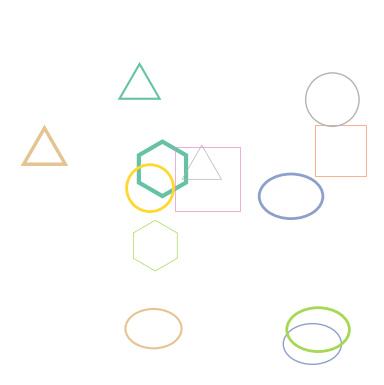[{"shape": "triangle", "thickness": 1.5, "radius": 0.3, "center": [0.362, 0.774]}, {"shape": "hexagon", "thickness": 3, "radius": 0.35, "center": [0.422, 0.561]}, {"shape": "square", "thickness": 0.5, "radius": 0.33, "center": [0.884, 0.608]}, {"shape": "oval", "thickness": 2, "radius": 0.41, "center": [0.756, 0.49]}, {"shape": "oval", "thickness": 1, "radius": 0.38, "center": [0.811, 0.107]}, {"shape": "square", "thickness": 0.5, "radius": 0.42, "center": [0.539, 0.535]}, {"shape": "hexagon", "thickness": 0.5, "radius": 0.33, "center": [0.403, 0.362]}, {"shape": "oval", "thickness": 2, "radius": 0.41, "center": [0.826, 0.144]}, {"shape": "circle", "thickness": 2, "radius": 0.3, "center": [0.39, 0.511]}, {"shape": "triangle", "thickness": 2.5, "radius": 0.31, "center": [0.116, 0.605]}, {"shape": "oval", "thickness": 1.5, "radius": 0.36, "center": [0.399, 0.146]}, {"shape": "circle", "thickness": 1, "radius": 0.35, "center": [0.863, 0.741]}, {"shape": "triangle", "thickness": 0.5, "radius": 0.3, "center": [0.524, 0.564]}]